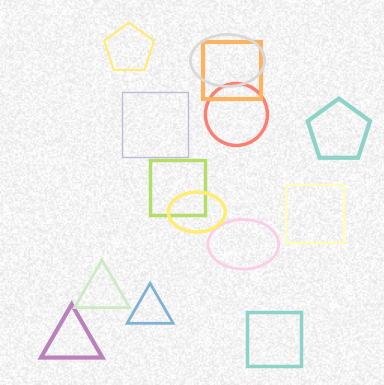[{"shape": "square", "thickness": 2.5, "radius": 0.35, "center": [0.711, 0.119]}, {"shape": "pentagon", "thickness": 3, "radius": 0.43, "center": [0.88, 0.659]}, {"shape": "square", "thickness": 1.5, "radius": 0.38, "center": [0.818, 0.445]}, {"shape": "square", "thickness": 1, "radius": 0.42, "center": [0.403, 0.677]}, {"shape": "circle", "thickness": 2.5, "radius": 0.4, "center": [0.614, 0.703]}, {"shape": "triangle", "thickness": 2, "radius": 0.35, "center": [0.39, 0.195]}, {"shape": "square", "thickness": 3, "radius": 0.38, "center": [0.602, 0.817]}, {"shape": "square", "thickness": 2.5, "radius": 0.36, "center": [0.461, 0.513]}, {"shape": "oval", "thickness": 2, "radius": 0.46, "center": [0.632, 0.365]}, {"shape": "oval", "thickness": 2, "radius": 0.48, "center": [0.591, 0.843]}, {"shape": "triangle", "thickness": 3, "radius": 0.46, "center": [0.186, 0.117]}, {"shape": "triangle", "thickness": 2, "radius": 0.41, "center": [0.265, 0.242]}, {"shape": "oval", "thickness": 2.5, "radius": 0.37, "center": [0.511, 0.449]}, {"shape": "pentagon", "thickness": 1.5, "radius": 0.34, "center": [0.335, 0.873]}]